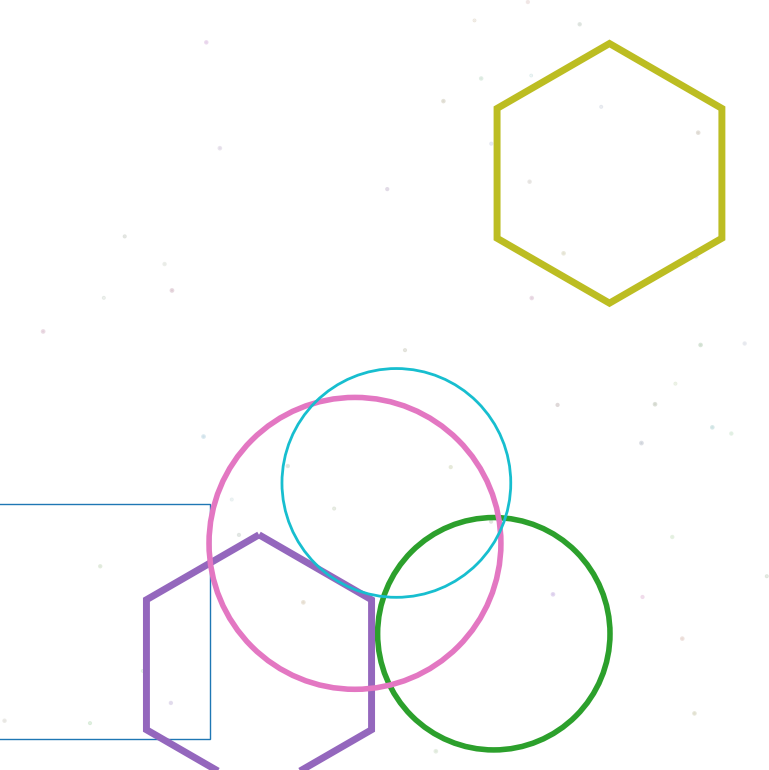[{"shape": "square", "thickness": 0.5, "radius": 0.76, "center": [0.12, 0.193]}, {"shape": "circle", "thickness": 2, "radius": 0.75, "center": [0.641, 0.177]}, {"shape": "hexagon", "thickness": 2.5, "radius": 0.84, "center": [0.336, 0.137]}, {"shape": "circle", "thickness": 2, "radius": 0.95, "center": [0.461, 0.294]}, {"shape": "hexagon", "thickness": 2.5, "radius": 0.84, "center": [0.792, 0.775]}, {"shape": "circle", "thickness": 1, "radius": 0.74, "center": [0.515, 0.373]}]